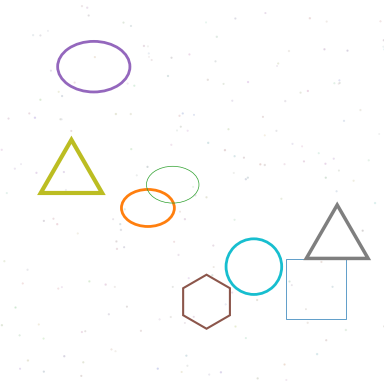[{"shape": "square", "thickness": 0.5, "radius": 0.39, "center": [0.82, 0.249]}, {"shape": "oval", "thickness": 2, "radius": 0.34, "center": [0.384, 0.46]}, {"shape": "oval", "thickness": 0.5, "radius": 0.34, "center": [0.449, 0.52]}, {"shape": "oval", "thickness": 2, "radius": 0.47, "center": [0.244, 0.827]}, {"shape": "hexagon", "thickness": 1.5, "radius": 0.35, "center": [0.536, 0.216]}, {"shape": "triangle", "thickness": 2.5, "radius": 0.46, "center": [0.876, 0.375]}, {"shape": "triangle", "thickness": 3, "radius": 0.46, "center": [0.186, 0.545]}, {"shape": "circle", "thickness": 2, "radius": 0.36, "center": [0.659, 0.307]}]